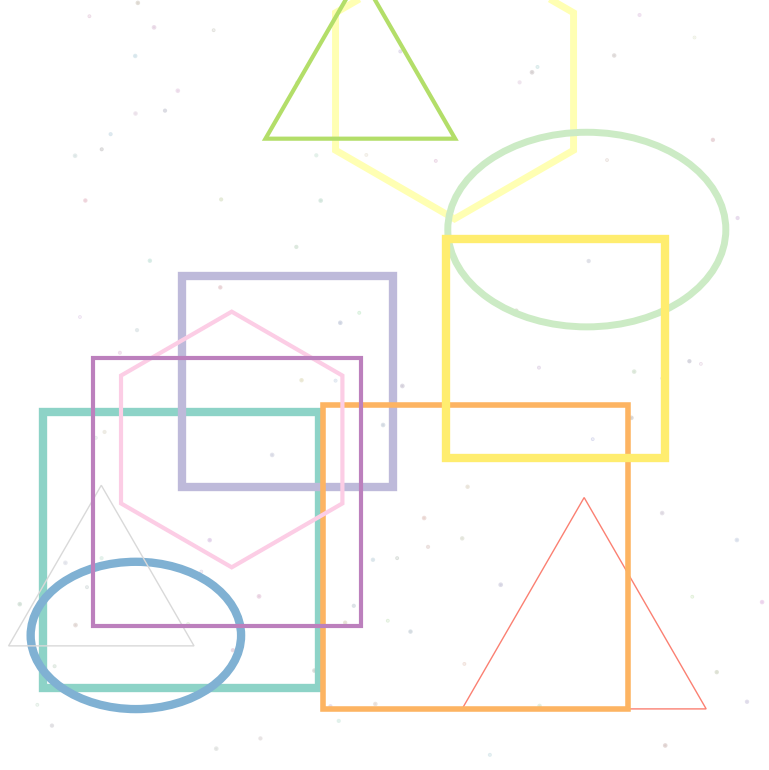[{"shape": "square", "thickness": 3, "radius": 0.9, "center": [0.235, 0.286]}, {"shape": "hexagon", "thickness": 2.5, "radius": 0.89, "center": [0.59, 0.894]}, {"shape": "square", "thickness": 3, "radius": 0.69, "center": [0.373, 0.505]}, {"shape": "triangle", "thickness": 0.5, "radius": 0.91, "center": [0.759, 0.171]}, {"shape": "oval", "thickness": 3, "radius": 0.68, "center": [0.176, 0.175]}, {"shape": "square", "thickness": 2, "radius": 0.99, "center": [0.617, 0.277]}, {"shape": "triangle", "thickness": 1.5, "radius": 0.71, "center": [0.468, 0.891]}, {"shape": "hexagon", "thickness": 1.5, "radius": 0.83, "center": [0.301, 0.429]}, {"shape": "triangle", "thickness": 0.5, "radius": 0.7, "center": [0.132, 0.231]}, {"shape": "square", "thickness": 1.5, "radius": 0.87, "center": [0.294, 0.361]}, {"shape": "oval", "thickness": 2.5, "radius": 0.9, "center": [0.762, 0.702]}, {"shape": "square", "thickness": 3, "radius": 0.71, "center": [0.722, 0.547]}]